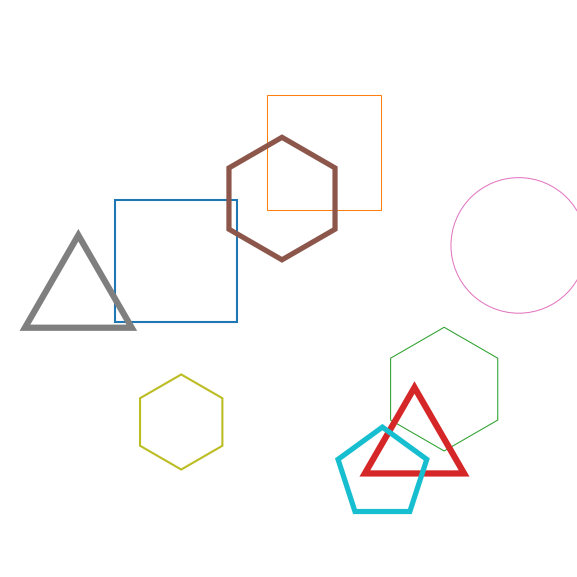[{"shape": "square", "thickness": 1, "radius": 0.53, "center": [0.305, 0.547]}, {"shape": "square", "thickness": 0.5, "radius": 0.5, "center": [0.561, 0.735]}, {"shape": "hexagon", "thickness": 0.5, "radius": 0.54, "center": [0.769, 0.325]}, {"shape": "triangle", "thickness": 3, "radius": 0.5, "center": [0.718, 0.229]}, {"shape": "hexagon", "thickness": 2.5, "radius": 0.53, "center": [0.488, 0.655]}, {"shape": "circle", "thickness": 0.5, "radius": 0.59, "center": [0.898, 0.574]}, {"shape": "triangle", "thickness": 3, "radius": 0.53, "center": [0.136, 0.485]}, {"shape": "hexagon", "thickness": 1, "radius": 0.41, "center": [0.314, 0.268]}, {"shape": "pentagon", "thickness": 2.5, "radius": 0.4, "center": [0.662, 0.179]}]